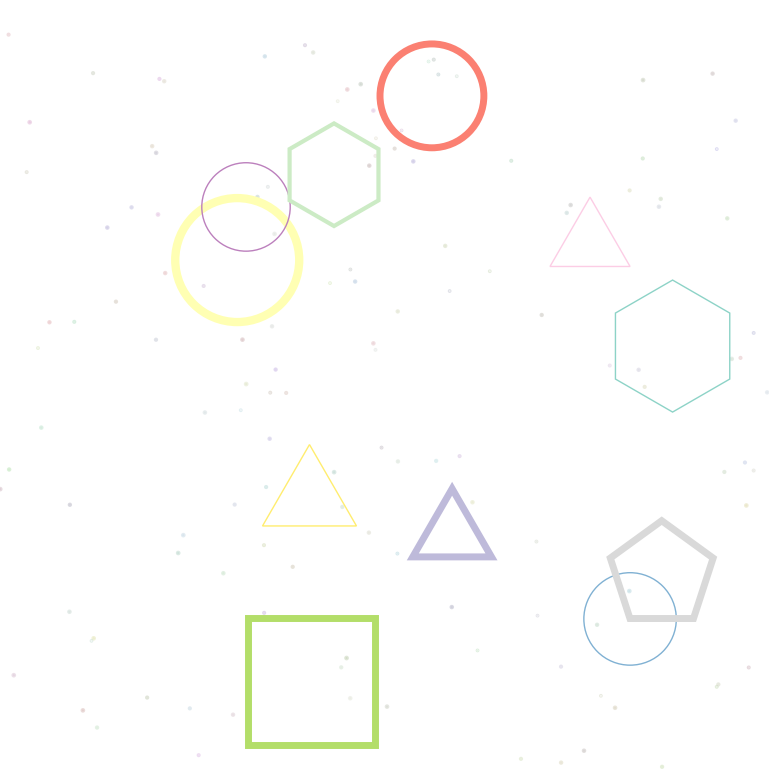[{"shape": "hexagon", "thickness": 0.5, "radius": 0.43, "center": [0.874, 0.551]}, {"shape": "circle", "thickness": 3, "radius": 0.4, "center": [0.308, 0.662]}, {"shape": "triangle", "thickness": 2.5, "radius": 0.3, "center": [0.587, 0.306]}, {"shape": "circle", "thickness": 2.5, "radius": 0.34, "center": [0.561, 0.876]}, {"shape": "circle", "thickness": 0.5, "radius": 0.3, "center": [0.818, 0.196]}, {"shape": "square", "thickness": 2.5, "radius": 0.41, "center": [0.404, 0.115]}, {"shape": "triangle", "thickness": 0.5, "radius": 0.3, "center": [0.766, 0.684]}, {"shape": "pentagon", "thickness": 2.5, "radius": 0.35, "center": [0.859, 0.254]}, {"shape": "circle", "thickness": 0.5, "radius": 0.29, "center": [0.319, 0.731]}, {"shape": "hexagon", "thickness": 1.5, "radius": 0.33, "center": [0.434, 0.773]}, {"shape": "triangle", "thickness": 0.5, "radius": 0.35, "center": [0.402, 0.352]}]